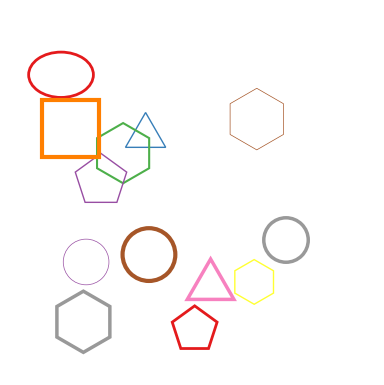[{"shape": "oval", "thickness": 2, "radius": 0.42, "center": [0.158, 0.806]}, {"shape": "pentagon", "thickness": 2, "radius": 0.31, "center": [0.506, 0.144]}, {"shape": "triangle", "thickness": 1, "radius": 0.3, "center": [0.378, 0.647]}, {"shape": "hexagon", "thickness": 1.5, "radius": 0.39, "center": [0.32, 0.602]}, {"shape": "circle", "thickness": 0.5, "radius": 0.3, "center": [0.224, 0.32]}, {"shape": "pentagon", "thickness": 1, "radius": 0.35, "center": [0.262, 0.531]}, {"shape": "square", "thickness": 3, "radius": 0.37, "center": [0.184, 0.667]}, {"shape": "hexagon", "thickness": 1, "radius": 0.29, "center": [0.66, 0.268]}, {"shape": "circle", "thickness": 3, "radius": 0.34, "center": [0.387, 0.339]}, {"shape": "hexagon", "thickness": 0.5, "radius": 0.4, "center": [0.667, 0.691]}, {"shape": "triangle", "thickness": 2.5, "radius": 0.35, "center": [0.547, 0.257]}, {"shape": "hexagon", "thickness": 2.5, "radius": 0.4, "center": [0.217, 0.164]}, {"shape": "circle", "thickness": 2.5, "radius": 0.29, "center": [0.743, 0.377]}]